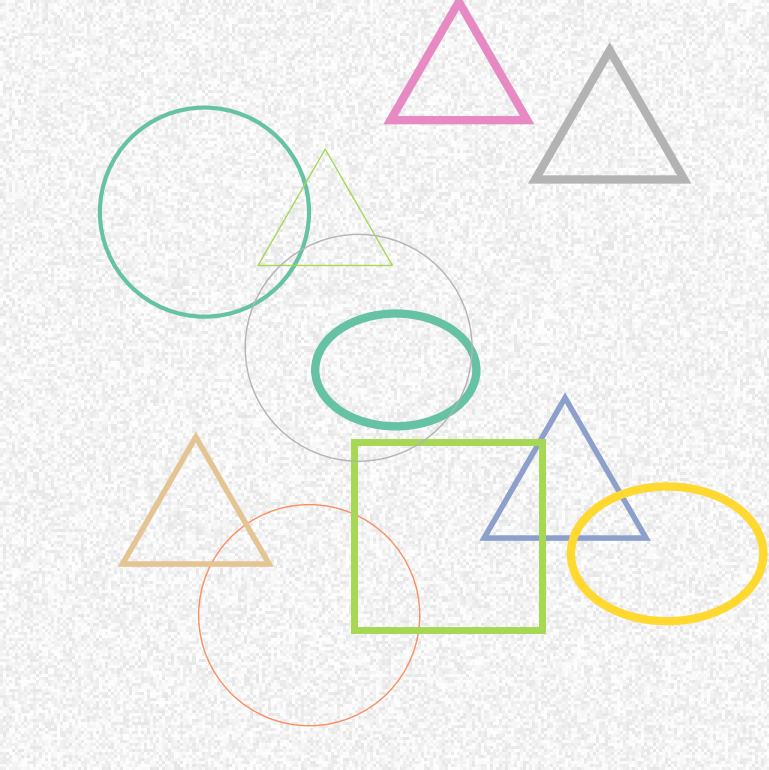[{"shape": "oval", "thickness": 3, "radius": 0.52, "center": [0.514, 0.52]}, {"shape": "circle", "thickness": 1.5, "radius": 0.68, "center": [0.266, 0.725]}, {"shape": "circle", "thickness": 0.5, "radius": 0.72, "center": [0.402, 0.201]}, {"shape": "triangle", "thickness": 2, "radius": 0.61, "center": [0.734, 0.362]}, {"shape": "triangle", "thickness": 3, "radius": 0.51, "center": [0.596, 0.895]}, {"shape": "triangle", "thickness": 0.5, "radius": 0.5, "center": [0.422, 0.706]}, {"shape": "square", "thickness": 2.5, "radius": 0.61, "center": [0.581, 0.303]}, {"shape": "oval", "thickness": 3, "radius": 0.62, "center": [0.866, 0.281]}, {"shape": "triangle", "thickness": 2, "radius": 0.55, "center": [0.254, 0.322]}, {"shape": "circle", "thickness": 0.5, "radius": 0.74, "center": [0.466, 0.548]}, {"shape": "triangle", "thickness": 3, "radius": 0.56, "center": [0.792, 0.823]}]